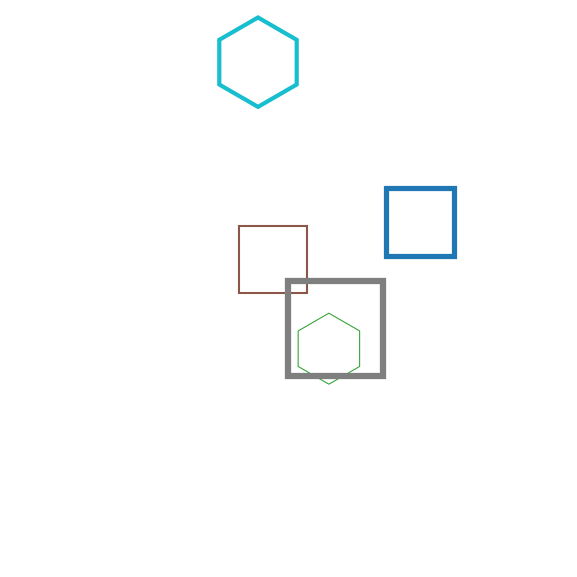[{"shape": "square", "thickness": 2.5, "radius": 0.29, "center": [0.728, 0.614]}, {"shape": "hexagon", "thickness": 0.5, "radius": 0.31, "center": [0.57, 0.395]}, {"shape": "square", "thickness": 1, "radius": 0.29, "center": [0.473, 0.549]}, {"shape": "square", "thickness": 3, "radius": 0.41, "center": [0.581, 0.43]}, {"shape": "hexagon", "thickness": 2, "radius": 0.39, "center": [0.447, 0.891]}]